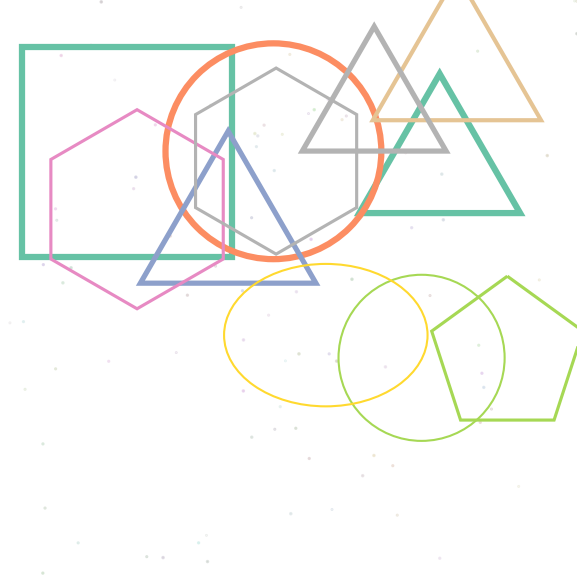[{"shape": "square", "thickness": 3, "radius": 0.91, "center": [0.219, 0.736]}, {"shape": "triangle", "thickness": 3, "radius": 0.8, "center": [0.761, 0.711]}, {"shape": "circle", "thickness": 3, "radius": 0.93, "center": [0.473, 0.737]}, {"shape": "triangle", "thickness": 2.5, "radius": 0.88, "center": [0.395, 0.597]}, {"shape": "hexagon", "thickness": 1.5, "radius": 0.86, "center": [0.237, 0.637]}, {"shape": "pentagon", "thickness": 1.5, "radius": 0.69, "center": [0.878, 0.383]}, {"shape": "circle", "thickness": 1, "radius": 0.72, "center": [0.73, 0.38]}, {"shape": "oval", "thickness": 1, "radius": 0.88, "center": [0.564, 0.419]}, {"shape": "triangle", "thickness": 2, "radius": 0.84, "center": [0.791, 0.875]}, {"shape": "triangle", "thickness": 2.5, "radius": 0.72, "center": [0.648, 0.809]}, {"shape": "hexagon", "thickness": 1.5, "radius": 0.81, "center": [0.478, 0.72]}]